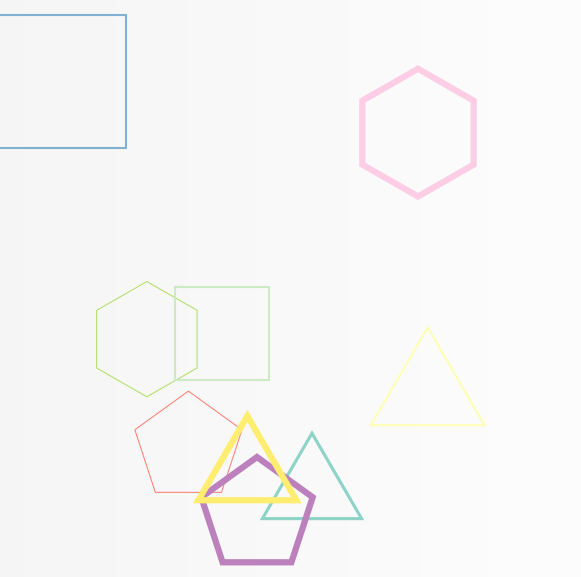[{"shape": "triangle", "thickness": 1.5, "radius": 0.49, "center": [0.537, 0.15]}, {"shape": "triangle", "thickness": 1, "radius": 0.56, "center": [0.736, 0.319]}, {"shape": "pentagon", "thickness": 0.5, "radius": 0.48, "center": [0.324, 0.225]}, {"shape": "square", "thickness": 1, "radius": 0.58, "center": [0.102, 0.858]}, {"shape": "hexagon", "thickness": 0.5, "radius": 0.5, "center": [0.253, 0.412]}, {"shape": "hexagon", "thickness": 3, "radius": 0.55, "center": [0.719, 0.769]}, {"shape": "pentagon", "thickness": 3, "radius": 0.5, "center": [0.442, 0.107]}, {"shape": "square", "thickness": 1, "radius": 0.4, "center": [0.381, 0.422]}, {"shape": "triangle", "thickness": 3, "radius": 0.49, "center": [0.426, 0.182]}]